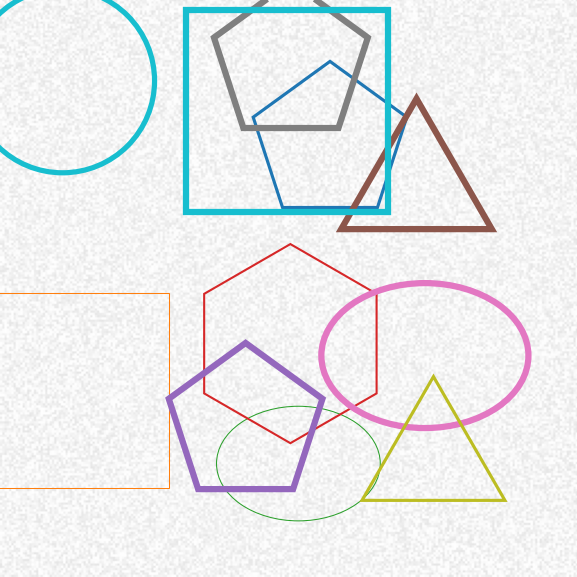[{"shape": "pentagon", "thickness": 1.5, "radius": 0.7, "center": [0.571, 0.753]}, {"shape": "square", "thickness": 0.5, "radius": 0.85, "center": [0.123, 0.323]}, {"shape": "oval", "thickness": 0.5, "radius": 0.71, "center": [0.517, 0.196]}, {"shape": "hexagon", "thickness": 1, "radius": 0.86, "center": [0.503, 0.404]}, {"shape": "pentagon", "thickness": 3, "radius": 0.7, "center": [0.425, 0.265]}, {"shape": "triangle", "thickness": 3, "radius": 0.75, "center": [0.721, 0.678]}, {"shape": "oval", "thickness": 3, "radius": 0.9, "center": [0.736, 0.383]}, {"shape": "pentagon", "thickness": 3, "radius": 0.7, "center": [0.504, 0.891]}, {"shape": "triangle", "thickness": 1.5, "radius": 0.71, "center": [0.751, 0.204]}, {"shape": "square", "thickness": 3, "radius": 0.87, "center": [0.497, 0.806]}, {"shape": "circle", "thickness": 2.5, "radius": 0.8, "center": [0.108, 0.859]}]